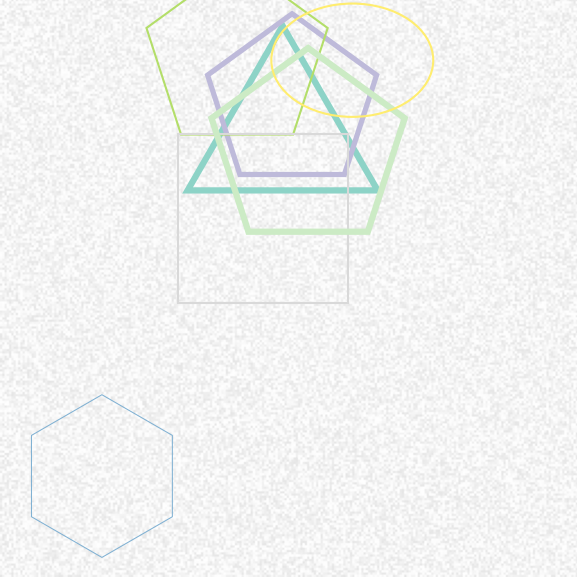[{"shape": "triangle", "thickness": 3, "radius": 0.95, "center": [0.489, 0.764]}, {"shape": "pentagon", "thickness": 2.5, "radius": 0.77, "center": [0.506, 0.821]}, {"shape": "hexagon", "thickness": 0.5, "radius": 0.7, "center": [0.176, 0.175]}, {"shape": "pentagon", "thickness": 1, "radius": 0.82, "center": [0.411, 0.9]}, {"shape": "square", "thickness": 1, "radius": 0.73, "center": [0.455, 0.621]}, {"shape": "pentagon", "thickness": 3, "radius": 0.88, "center": [0.534, 0.74]}, {"shape": "oval", "thickness": 1, "radius": 0.7, "center": [0.61, 0.895]}]